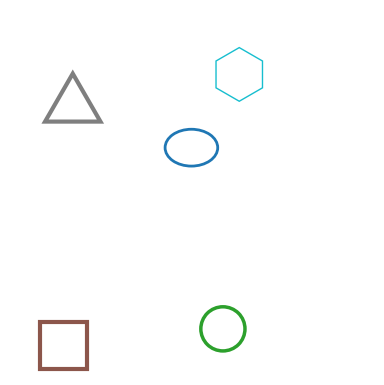[{"shape": "oval", "thickness": 2, "radius": 0.34, "center": [0.497, 0.616]}, {"shape": "circle", "thickness": 2.5, "radius": 0.29, "center": [0.579, 0.146]}, {"shape": "square", "thickness": 3, "radius": 0.3, "center": [0.166, 0.102]}, {"shape": "triangle", "thickness": 3, "radius": 0.42, "center": [0.189, 0.726]}, {"shape": "hexagon", "thickness": 1, "radius": 0.35, "center": [0.621, 0.807]}]